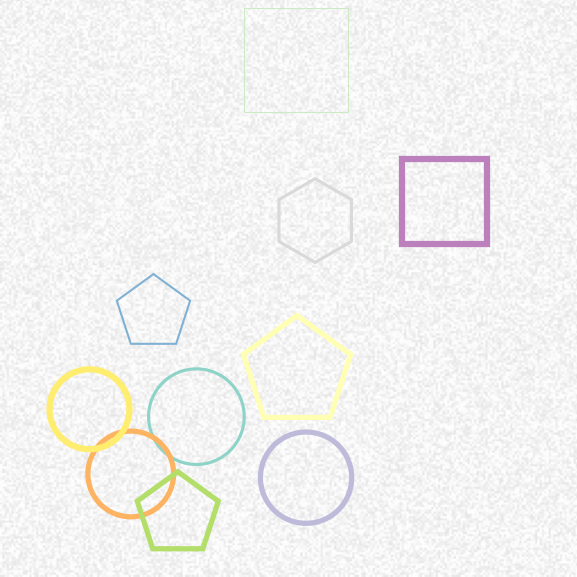[{"shape": "circle", "thickness": 1.5, "radius": 0.41, "center": [0.34, 0.278]}, {"shape": "pentagon", "thickness": 2.5, "radius": 0.49, "center": [0.514, 0.355]}, {"shape": "circle", "thickness": 2.5, "radius": 0.4, "center": [0.53, 0.172]}, {"shape": "pentagon", "thickness": 1, "radius": 0.33, "center": [0.266, 0.458]}, {"shape": "circle", "thickness": 2.5, "radius": 0.37, "center": [0.226, 0.178]}, {"shape": "pentagon", "thickness": 2.5, "radius": 0.37, "center": [0.308, 0.109]}, {"shape": "hexagon", "thickness": 1.5, "radius": 0.36, "center": [0.546, 0.617]}, {"shape": "square", "thickness": 3, "radius": 0.37, "center": [0.769, 0.65]}, {"shape": "square", "thickness": 0.5, "radius": 0.45, "center": [0.513, 0.895]}, {"shape": "circle", "thickness": 3, "radius": 0.35, "center": [0.155, 0.29]}]